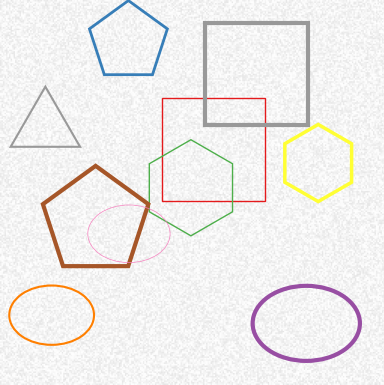[{"shape": "square", "thickness": 1, "radius": 0.67, "center": [0.554, 0.611]}, {"shape": "pentagon", "thickness": 2, "radius": 0.53, "center": [0.334, 0.892]}, {"shape": "hexagon", "thickness": 1, "radius": 0.62, "center": [0.496, 0.512]}, {"shape": "oval", "thickness": 3, "radius": 0.7, "center": [0.796, 0.16]}, {"shape": "oval", "thickness": 1.5, "radius": 0.55, "center": [0.134, 0.181]}, {"shape": "hexagon", "thickness": 2.5, "radius": 0.5, "center": [0.827, 0.577]}, {"shape": "pentagon", "thickness": 3, "radius": 0.72, "center": [0.248, 0.425]}, {"shape": "oval", "thickness": 0.5, "radius": 0.53, "center": [0.335, 0.393]}, {"shape": "triangle", "thickness": 1.5, "radius": 0.52, "center": [0.118, 0.671]}, {"shape": "square", "thickness": 3, "radius": 0.67, "center": [0.667, 0.808]}]